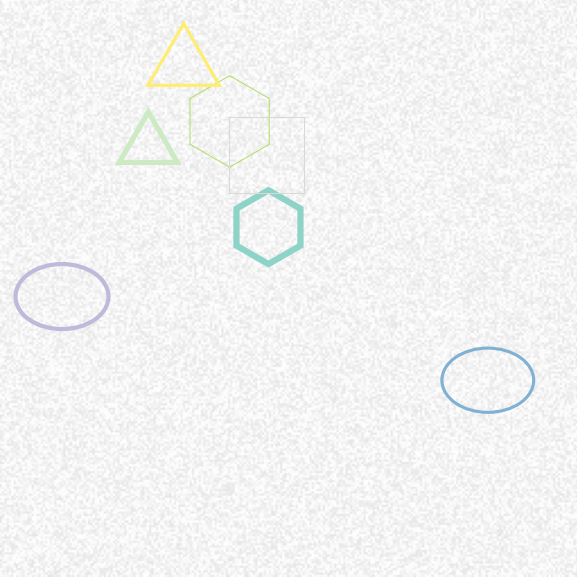[{"shape": "hexagon", "thickness": 3, "radius": 0.32, "center": [0.465, 0.606]}, {"shape": "oval", "thickness": 2, "radius": 0.4, "center": [0.107, 0.486]}, {"shape": "oval", "thickness": 1.5, "radius": 0.4, "center": [0.845, 0.341]}, {"shape": "hexagon", "thickness": 0.5, "radius": 0.4, "center": [0.398, 0.789]}, {"shape": "square", "thickness": 0.5, "radius": 0.33, "center": [0.461, 0.73]}, {"shape": "triangle", "thickness": 2.5, "radius": 0.29, "center": [0.257, 0.747]}, {"shape": "triangle", "thickness": 1.5, "radius": 0.36, "center": [0.318, 0.887]}]